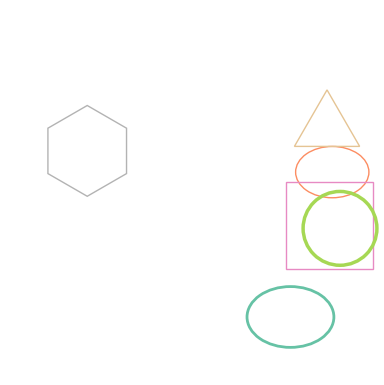[{"shape": "oval", "thickness": 2, "radius": 0.56, "center": [0.754, 0.177]}, {"shape": "oval", "thickness": 1, "radius": 0.48, "center": [0.863, 0.553]}, {"shape": "square", "thickness": 1, "radius": 0.57, "center": [0.857, 0.414]}, {"shape": "circle", "thickness": 2.5, "radius": 0.48, "center": [0.883, 0.407]}, {"shape": "triangle", "thickness": 1, "radius": 0.49, "center": [0.849, 0.669]}, {"shape": "hexagon", "thickness": 1, "radius": 0.59, "center": [0.227, 0.608]}]